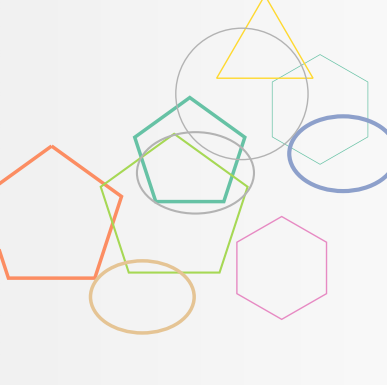[{"shape": "pentagon", "thickness": 2.5, "radius": 0.75, "center": [0.49, 0.597]}, {"shape": "hexagon", "thickness": 0.5, "radius": 0.71, "center": [0.826, 0.716]}, {"shape": "pentagon", "thickness": 2.5, "radius": 0.95, "center": [0.133, 0.431]}, {"shape": "oval", "thickness": 3, "radius": 0.69, "center": [0.885, 0.601]}, {"shape": "hexagon", "thickness": 1, "radius": 0.67, "center": [0.727, 0.304]}, {"shape": "pentagon", "thickness": 1.5, "radius": 1.0, "center": [0.449, 0.453]}, {"shape": "triangle", "thickness": 1, "radius": 0.72, "center": [0.683, 0.869]}, {"shape": "oval", "thickness": 2.5, "radius": 0.67, "center": [0.367, 0.229]}, {"shape": "circle", "thickness": 1, "radius": 0.85, "center": [0.624, 0.756]}, {"shape": "oval", "thickness": 1.5, "radius": 0.76, "center": [0.504, 0.551]}]